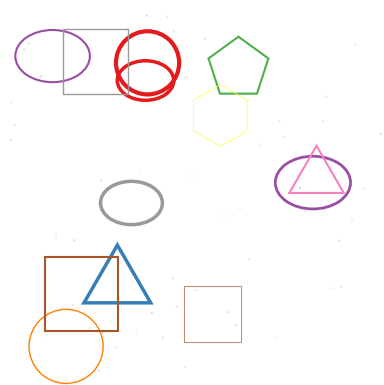[{"shape": "circle", "thickness": 3, "radius": 0.41, "center": [0.383, 0.837]}, {"shape": "oval", "thickness": 2.5, "radius": 0.37, "center": [0.378, 0.791]}, {"shape": "triangle", "thickness": 2.5, "radius": 0.5, "center": [0.305, 0.263]}, {"shape": "pentagon", "thickness": 1.5, "radius": 0.41, "center": [0.619, 0.823]}, {"shape": "oval", "thickness": 1.5, "radius": 0.48, "center": [0.137, 0.854]}, {"shape": "oval", "thickness": 2, "radius": 0.49, "center": [0.813, 0.526]}, {"shape": "circle", "thickness": 1, "radius": 0.48, "center": [0.172, 0.1]}, {"shape": "hexagon", "thickness": 0.5, "radius": 0.4, "center": [0.572, 0.7]}, {"shape": "square", "thickness": 0.5, "radius": 0.37, "center": [0.553, 0.184]}, {"shape": "square", "thickness": 1.5, "radius": 0.48, "center": [0.212, 0.236]}, {"shape": "triangle", "thickness": 1.5, "radius": 0.41, "center": [0.822, 0.54]}, {"shape": "square", "thickness": 1, "radius": 0.42, "center": [0.249, 0.841]}, {"shape": "oval", "thickness": 2.5, "radius": 0.4, "center": [0.341, 0.473]}]